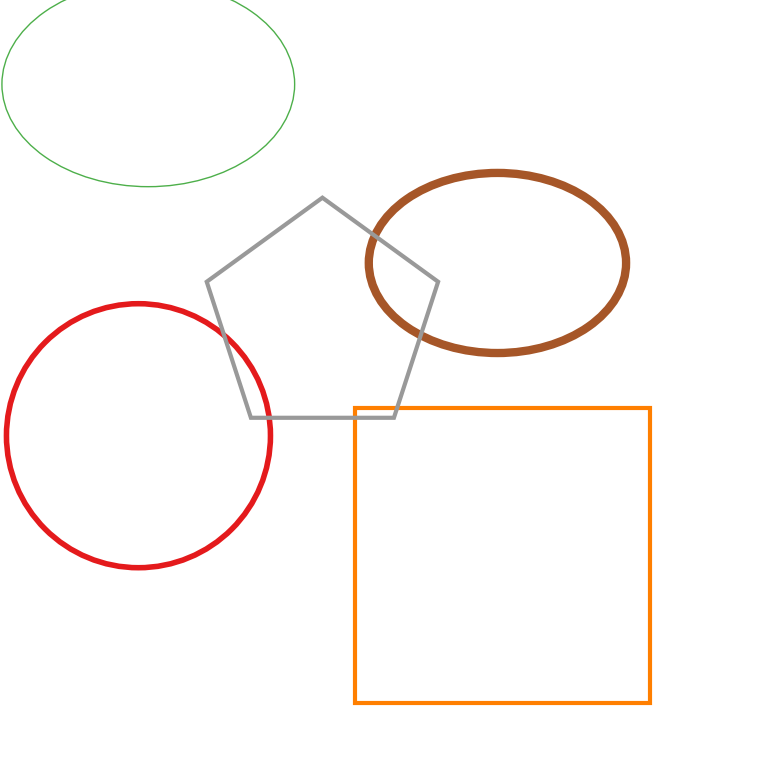[{"shape": "circle", "thickness": 2, "radius": 0.86, "center": [0.18, 0.434]}, {"shape": "oval", "thickness": 0.5, "radius": 0.95, "center": [0.193, 0.891]}, {"shape": "square", "thickness": 1.5, "radius": 0.96, "center": [0.652, 0.279]}, {"shape": "oval", "thickness": 3, "radius": 0.84, "center": [0.646, 0.658]}, {"shape": "pentagon", "thickness": 1.5, "radius": 0.79, "center": [0.419, 0.585]}]